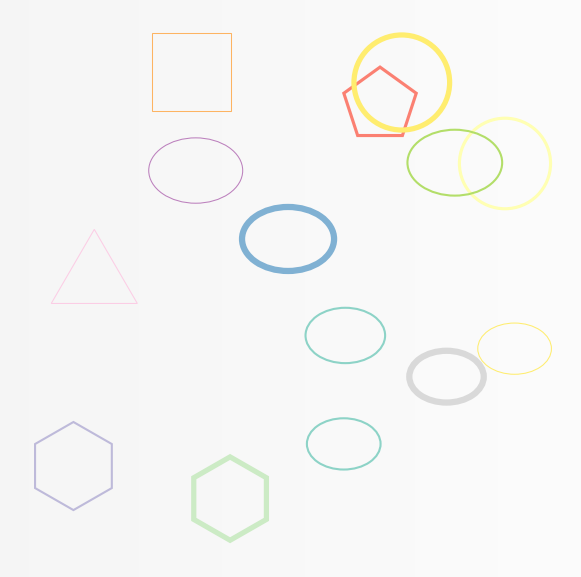[{"shape": "oval", "thickness": 1, "radius": 0.34, "center": [0.594, 0.418]}, {"shape": "oval", "thickness": 1, "radius": 0.32, "center": [0.591, 0.23]}, {"shape": "circle", "thickness": 1.5, "radius": 0.39, "center": [0.869, 0.716]}, {"shape": "hexagon", "thickness": 1, "radius": 0.38, "center": [0.126, 0.192]}, {"shape": "pentagon", "thickness": 1.5, "radius": 0.33, "center": [0.654, 0.817]}, {"shape": "oval", "thickness": 3, "radius": 0.4, "center": [0.496, 0.585]}, {"shape": "square", "thickness": 0.5, "radius": 0.34, "center": [0.33, 0.874]}, {"shape": "oval", "thickness": 1, "radius": 0.41, "center": [0.782, 0.717]}, {"shape": "triangle", "thickness": 0.5, "radius": 0.43, "center": [0.162, 0.516]}, {"shape": "oval", "thickness": 3, "radius": 0.32, "center": [0.768, 0.347]}, {"shape": "oval", "thickness": 0.5, "radius": 0.4, "center": [0.337, 0.704]}, {"shape": "hexagon", "thickness": 2.5, "radius": 0.36, "center": [0.396, 0.136]}, {"shape": "circle", "thickness": 2.5, "radius": 0.41, "center": [0.691, 0.856]}, {"shape": "oval", "thickness": 0.5, "radius": 0.32, "center": [0.885, 0.395]}]